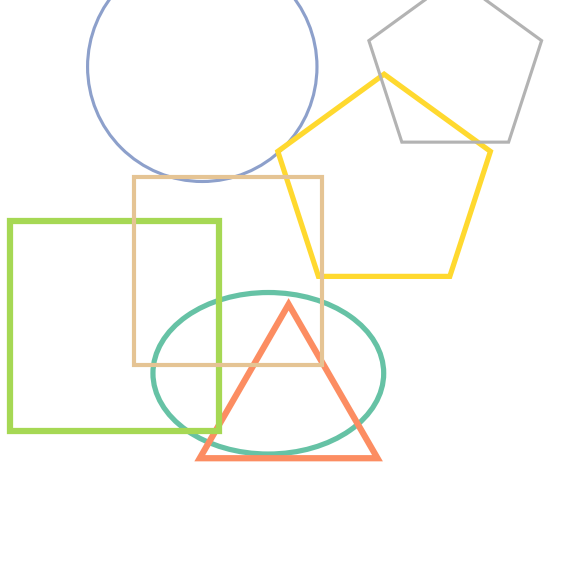[{"shape": "oval", "thickness": 2.5, "radius": 1.0, "center": [0.465, 0.353]}, {"shape": "triangle", "thickness": 3, "radius": 0.89, "center": [0.5, 0.295]}, {"shape": "circle", "thickness": 1.5, "radius": 0.99, "center": [0.35, 0.883]}, {"shape": "square", "thickness": 3, "radius": 0.91, "center": [0.198, 0.435]}, {"shape": "pentagon", "thickness": 2.5, "radius": 0.97, "center": [0.665, 0.677]}, {"shape": "square", "thickness": 2, "radius": 0.82, "center": [0.395, 0.529]}, {"shape": "pentagon", "thickness": 1.5, "radius": 0.79, "center": [0.788, 0.88]}]